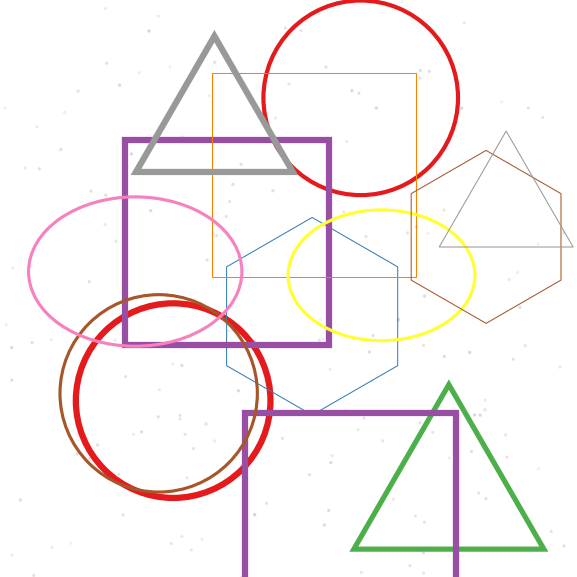[{"shape": "circle", "thickness": 2, "radius": 0.84, "center": [0.625, 0.83]}, {"shape": "circle", "thickness": 3, "radius": 0.84, "center": [0.3, 0.305]}, {"shape": "hexagon", "thickness": 0.5, "radius": 0.86, "center": [0.541, 0.452]}, {"shape": "triangle", "thickness": 2.5, "radius": 0.95, "center": [0.777, 0.143]}, {"shape": "square", "thickness": 3, "radius": 0.91, "center": [0.607, 0.1]}, {"shape": "square", "thickness": 3, "radius": 0.89, "center": [0.393, 0.579]}, {"shape": "square", "thickness": 0.5, "radius": 0.88, "center": [0.544, 0.697]}, {"shape": "oval", "thickness": 1.5, "radius": 0.81, "center": [0.661, 0.522]}, {"shape": "hexagon", "thickness": 0.5, "radius": 0.75, "center": [0.842, 0.589]}, {"shape": "circle", "thickness": 1.5, "radius": 0.85, "center": [0.275, 0.318]}, {"shape": "oval", "thickness": 1.5, "radius": 0.92, "center": [0.234, 0.529]}, {"shape": "triangle", "thickness": 0.5, "radius": 0.67, "center": [0.876, 0.638]}, {"shape": "triangle", "thickness": 3, "radius": 0.78, "center": [0.371, 0.78]}]